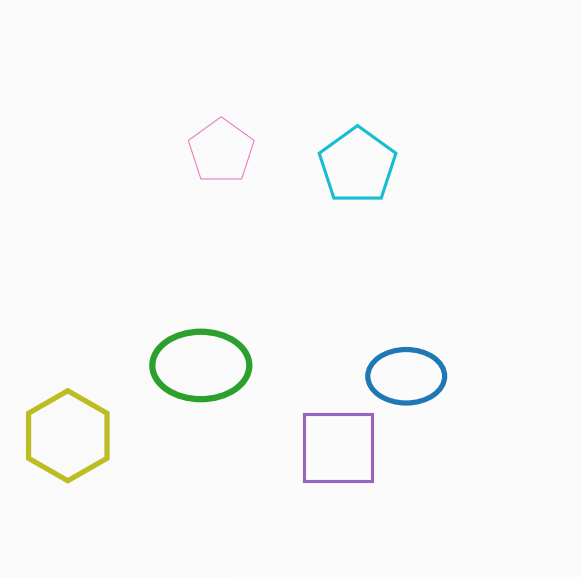[{"shape": "oval", "thickness": 2.5, "radius": 0.33, "center": [0.699, 0.348]}, {"shape": "oval", "thickness": 3, "radius": 0.42, "center": [0.345, 0.366]}, {"shape": "square", "thickness": 1.5, "radius": 0.29, "center": [0.582, 0.224]}, {"shape": "pentagon", "thickness": 0.5, "radius": 0.3, "center": [0.381, 0.737]}, {"shape": "hexagon", "thickness": 2.5, "radius": 0.39, "center": [0.117, 0.245]}, {"shape": "pentagon", "thickness": 1.5, "radius": 0.35, "center": [0.615, 0.712]}]